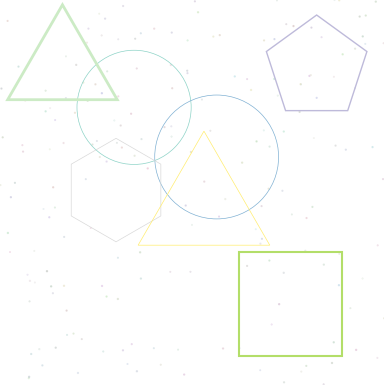[{"shape": "circle", "thickness": 0.5, "radius": 0.74, "center": [0.348, 0.721]}, {"shape": "pentagon", "thickness": 1, "radius": 0.69, "center": [0.822, 0.824]}, {"shape": "circle", "thickness": 0.5, "radius": 0.8, "center": [0.563, 0.592]}, {"shape": "square", "thickness": 1.5, "radius": 0.67, "center": [0.755, 0.211]}, {"shape": "hexagon", "thickness": 0.5, "radius": 0.67, "center": [0.301, 0.506]}, {"shape": "triangle", "thickness": 2, "radius": 0.82, "center": [0.162, 0.823]}, {"shape": "triangle", "thickness": 0.5, "radius": 0.99, "center": [0.53, 0.462]}]